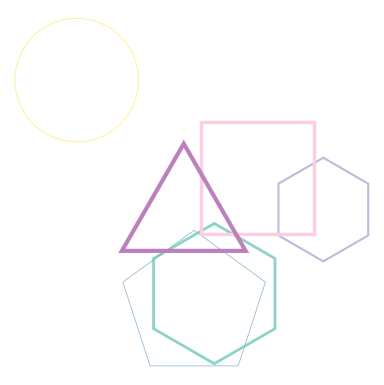[{"shape": "hexagon", "thickness": 2, "radius": 0.91, "center": [0.557, 0.237]}, {"shape": "hexagon", "thickness": 1.5, "radius": 0.67, "center": [0.84, 0.456]}, {"shape": "pentagon", "thickness": 0.5, "radius": 0.97, "center": [0.504, 0.207]}, {"shape": "square", "thickness": 2.5, "radius": 0.73, "center": [0.669, 0.537]}, {"shape": "triangle", "thickness": 3, "radius": 0.93, "center": [0.477, 0.441]}, {"shape": "circle", "thickness": 0.5, "radius": 0.8, "center": [0.199, 0.792]}]